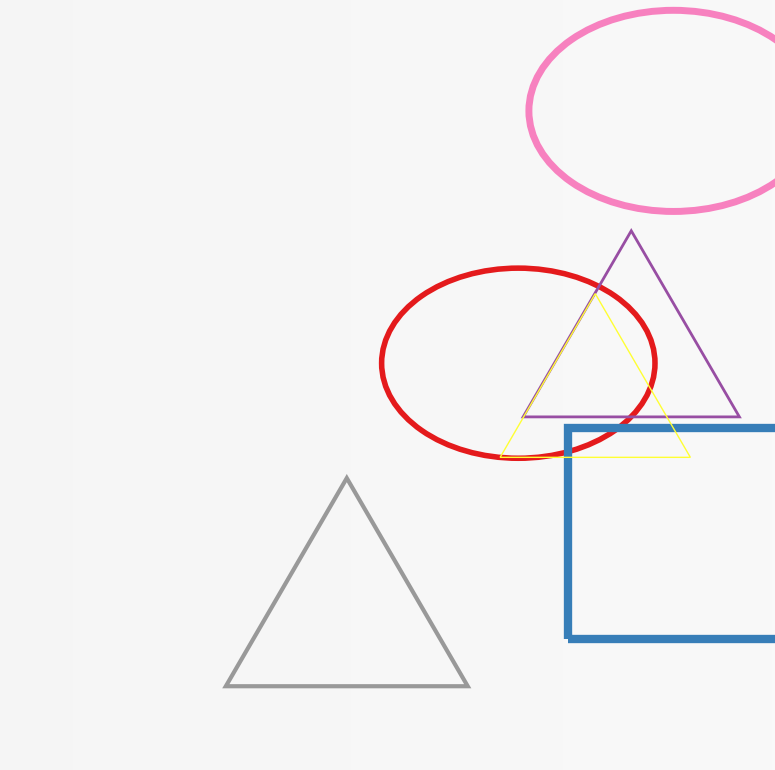[{"shape": "oval", "thickness": 2, "radius": 0.88, "center": [0.669, 0.528]}, {"shape": "square", "thickness": 3, "radius": 0.68, "center": [0.87, 0.307]}, {"shape": "triangle", "thickness": 1, "radius": 0.81, "center": [0.815, 0.539]}, {"shape": "triangle", "thickness": 0.5, "radius": 0.71, "center": [0.768, 0.477]}, {"shape": "oval", "thickness": 2.5, "radius": 0.93, "center": [0.869, 0.856]}, {"shape": "triangle", "thickness": 1.5, "radius": 0.9, "center": [0.447, 0.199]}]